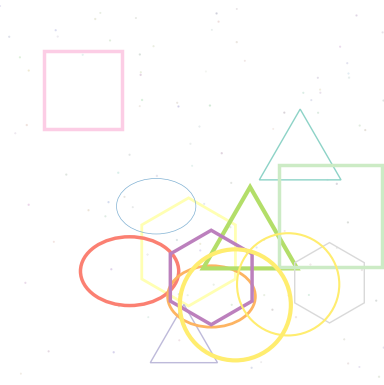[{"shape": "triangle", "thickness": 1, "radius": 0.61, "center": [0.78, 0.594]}, {"shape": "hexagon", "thickness": 2, "radius": 0.7, "center": [0.49, 0.346]}, {"shape": "triangle", "thickness": 1, "radius": 0.5, "center": [0.478, 0.108]}, {"shape": "oval", "thickness": 2.5, "radius": 0.64, "center": [0.337, 0.296]}, {"shape": "oval", "thickness": 0.5, "radius": 0.51, "center": [0.406, 0.464]}, {"shape": "oval", "thickness": 2, "radius": 0.57, "center": [0.549, 0.23]}, {"shape": "triangle", "thickness": 3, "radius": 0.7, "center": [0.65, 0.373]}, {"shape": "square", "thickness": 2.5, "radius": 0.51, "center": [0.215, 0.765]}, {"shape": "hexagon", "thickness": 1, "radius": 0.52, "center": [0.856, 0.266]}, {"shape": "hexagon", "thickness": 2.5, "radius": 0.61, "center": [0.549, 0.279]}, {"shape": "square", "thickness": 2.5, "radius": 0.67, "center": [0.858, 0.439]}, {"shape": "circle", "thickness": 3, "radius": 0.72, "center": [0.611, 0.208]}, {"shape": "circle", "thickness": 1.5, "radius": 0.66, "center": [0.748, 0.261]}]